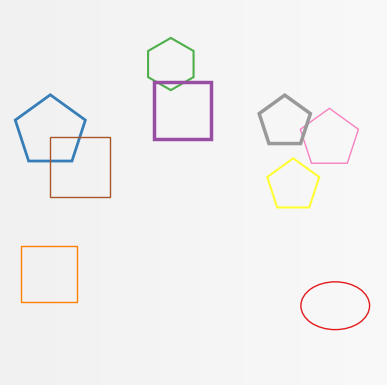[{"shape": "oval", "thickness": 1, "radius": 0.44, "center": [0.865, 0.206]}, {"shape": "pentagon", "thickness": 2, "radius": 0.48, "center": [0.13, 0.659]}, {"shape": "hexagon", "thickness": 1.5, "radius": 0.34, "center": [0.441, 0.834]}, {"shape": "square", "thickness": 2.5, "radius": 0.37, "center": [0.47, 0.712]}, {"shape": "square", "thickness": 1, "radius": 0.36, "center": [0.126, 0.288]}, {"shape": "pentagon", "thickness": 1.5, "radius": 0.35, "center": [0.757, 0.518]}, {"shape": "square", "thickness": 1, "radius": 0.39, "center": [0.206, 0.566]}, {"shape": "pentagon", "thickness": 1, "radius": 0.39, "center": [0.85, 0.64]}, {"shape": "pentagon", "thickness": 2.5, "radius": 0.35, "center": [0.735, 0.683]}]